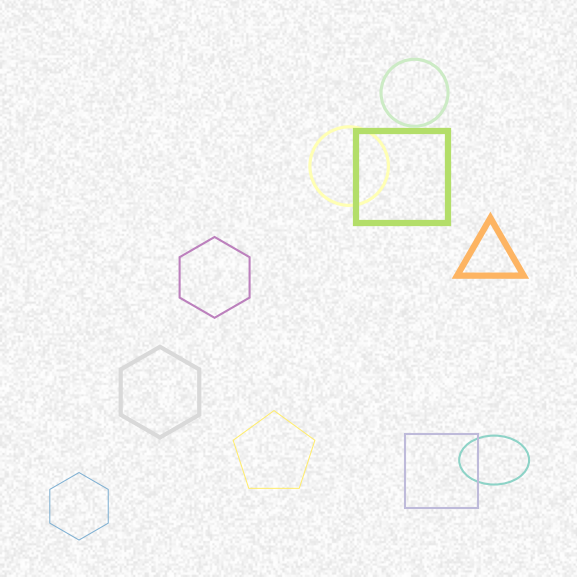[{"shape": "oval", "thickness": 1, "radius": 0.3, "center": [0.856, 0.202]}, {"shape": "circle", "thickness": 1.5, "radius": 0.34, "center": [0.605, 0.712]}, {"shape": "square", "thickness": 1, "radius": 0.32, "center": [0.764, 0.184]}, {"shape": "hexagon", "thickness": 0.5, "radius": 0.29, "center": [0.137, 0.122]}, {"shape": "triangle", "thickness": 3, "radius": 0.33, "center": [0.849, 0.555]}, {"shape": "square", "thickness": 3, "radius": 0.4, "center": [0.697, 0.693]}, {"shape": "hexagon", "thickness": 2, "radius": 0.39, "center": [0.277, 0.32]}, {"shape": "hexagon", "thickness": 1, "radius": 0.35, "center": [0.372, 0.519]}, {"shape": "circle", "thickness": 1.5, "radius": 0.29, "center": [0.718, 0.838]}, {"shape": "pentagon", "thickness": 0.5, "radius": 0.37, "center": [0.475, 0.214]}]